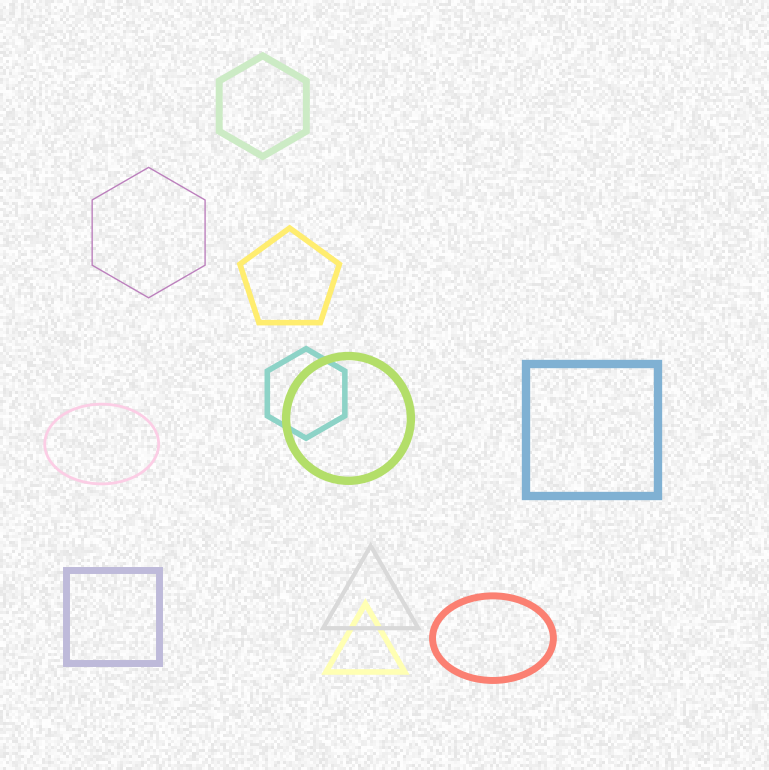[{"shape": "hexagon", "thickness": 2, "radius": 0.29, "center": [0.397, 0.489]}, {"shape": "triangle", "thickness": 2, "radius": 0.3, "center": [0.475, 0.157]}, {"shape": "square", "thickness": 2.5, "radius": 0.3, "center": [0.146, 0.199]}, {"shape": "oval", "thickness": 2.5, "radius": 0.39, "center": [0.64, 0.171]}, {"shape": "square", "thickness": 3, "radius": 0.43, "center": [0.769, 0.442]}, {"shape": "circle", "thickness": 3, "radius": 0.41, "center": [0.453, 0.457]}, {"shape": "oval", "thickness": 1, "radius": 0.37, "center": [0.132, 0.423]}, {"shape": "triangle", "thickness": 1.5, "radius": 0.36, "center": [0.481, 0.22]}, {"shape": "hexagon", "thickness": 0.5, "radius": 0.42, "center": [0.193, 0.698]}, {"shape": "hexagon", "thickness": 2.5, "radius": 0.33, "center": [0.341, 0.862]}, {"shape": "pentagon", "thickness": 2, "radius": 0.34, "center": [0.376, 0.636]}]